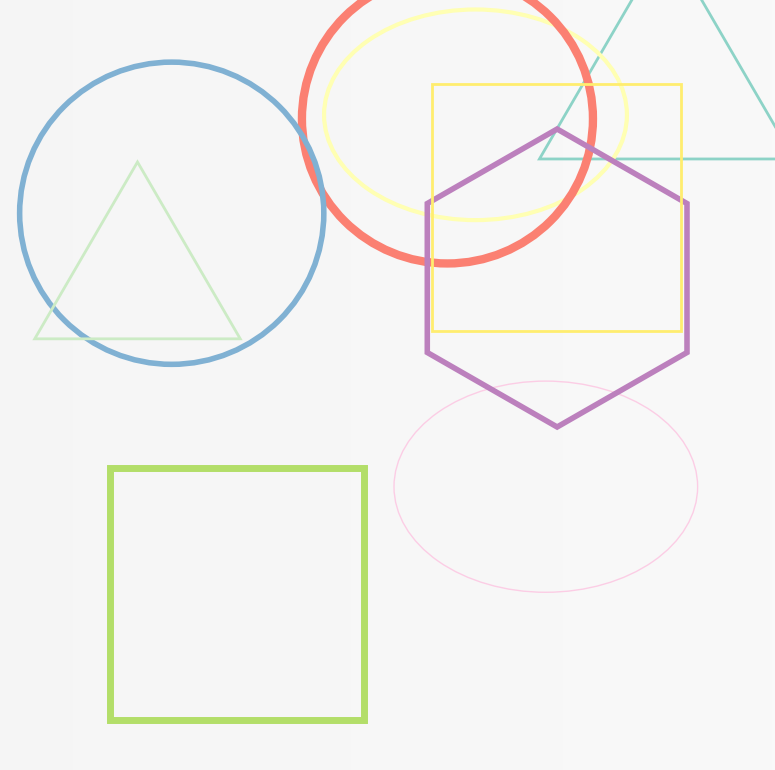[{"shape": "triangle", "thickness": 1, "radius": 0.95, "center": [0.86, 0.888]}, {"shape": "oval", "thickness": 1.5, "radius": 0.98, "center": [0.614, 0.851]}, {"shape": "circle", "thickness": 3, "radius": 0.94, "center": [0.577, 0.846]}, {"shape": "circle", "thickness": 2, "radius": 0.98, "center": [0.222, 0.723]}, {"shape": "square", "thickness": 2.5, "radius": 0.82, "center": [0.306, 0.228]}, {"shape": "oval", "thickness": 0.5, "radius": 0.98, "center": [0.704, 0.368]}, {"shape": "hexagon", "thickness": 2, "radius": 0.97, "center": [0.719, 0.639]}, {"shape": "triangle", "thickness": 1, "radius": 0.77, "center": [0.177, 0.637]}, {"shape": "square", "thickness": 1, "radius": 0.8, "center": [0.718, 0.731]}]